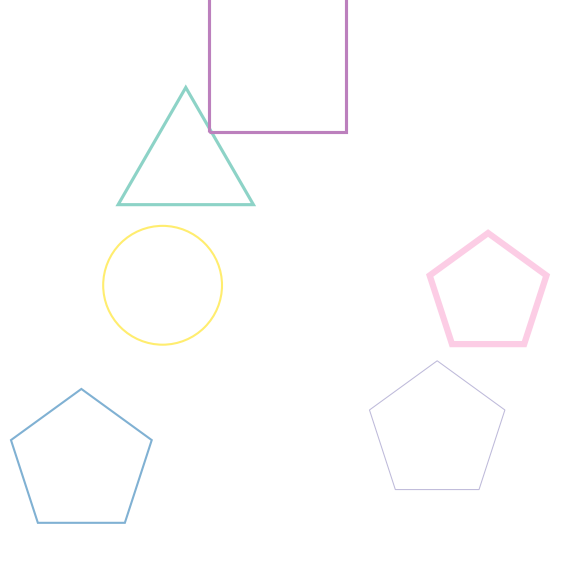[{"shape": "triangle", "thickness": 1.5, "radius": 0.68, "center": [0.322, 0.712]}, {"shape": "pentagon", "thickness": 0.5, "radius": 0.62, "center": [0.757, 0.251]}, {"shape": "pentagon", "thickness": 1, "radius": 0.64, "center": [0.141, 0.197]}, {"shape": "pentagon", "thickness": 3, "radius": 0.53, "center": [0.845, 0.489]}, {"shape": "square", "thickness": 1.5, "radius": 0.59, "center": [0.48, 0.889]}, {"shape": "circle", "thickness": 1, "radius": 0.51, "center": [0.282, 0.505]}]